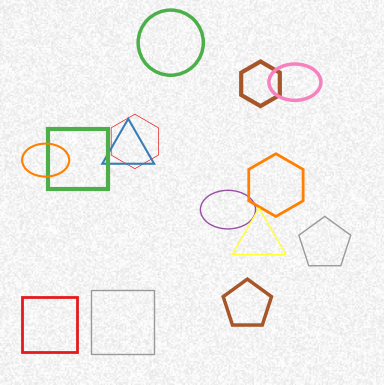[{"shape": "hexagon", "thickness": 0.5, "radius": 0.35, "center": [0.35, 0.633]}, {"shape": "square", "thickness": 2, "radius": 0.36, "center": [0.129, 0.158]}, {"shape": "triangle", "thickness": 1.5, "radius": 0.39, "center": [0.333, 0.614]}, {"shape": "circle", "thickness": 2.5, "radius": 0.42, "center": [0.443, 0.889]}, {"shape": "square", "thickness": 3, "radius": 0.39, "center": [0.203, 0.586]}, {"shape": "oval", "thickness": 1, "radius": 0.36, "center": [0.592, 0.456]}, {"shape": "hexagon", "thickness": 2, "radius": 0.41, "center": [0.717, 0.519]}, {"shape": "oval", "thickness": 1.5, "radius": 0.31, "center": [0.119, 0.584]}, {"shape": "triangle", "thickness": 1, "radius": 0.4, "center": [0.673, 0.379]}, {"shape": "pentagon", "thickness": 2.5, "radius": 0.33, "center": [0.643, 0.209]}, {"shape": "hexagon", "thickness": 3, "radius": 0.29, "center": [0.677, 0.782]}, {"shape": "oval", "thickness": 2.5, "radius": 0.34, "center": [0.766, 0.787]}, {"shape": "square", "thickness": 1, "radius": 0.41, "center": [0.318, 0.164]}, {"shape": "pentagon", "thickness": 1, "radius": 0.35, "center": [0.844, 0.367]}]